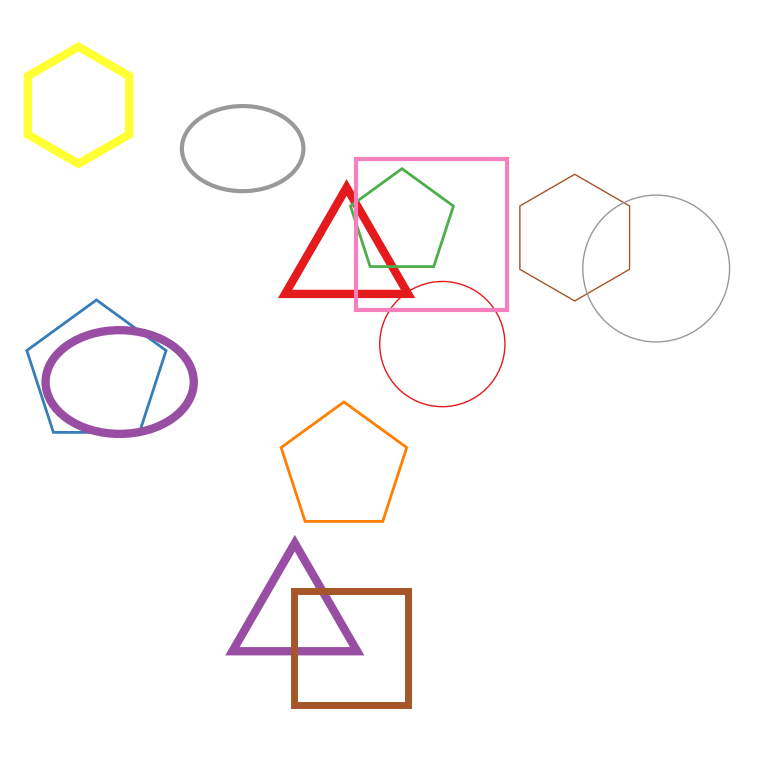[{"shape": "triangle", "thickness": 3, "radius": 0.46, "center": [0.45, 0.664]}, {"shape": "circle", "thickness": 0.5, "radius": 0.41, "center": [0.574, 0.553]}, {"shape": "pentagon", "thickness": 1, "radius": 0.48, "center": [0.125, 0.515]}, {"shape": "pentagon", "thickness": 1, "radius": 0.35, "center": [0.522, 0.711]}, {"shape": "oval", "thickness": 3, "radius": 0.48, "center": [0.155, 0.504]}, {"shape": "triangle", "thickness": 3, "radius": 0.47, "center": [0.383, 0.201]}, {"shape": "pentagon", "thickness": 1, "radius": 0.43, "center": [0.447, 0.392]}, {"shape": "hexagon", "thickness": 3, "radius": 0.38, "center": [0.102, 0.863]}, {"shape": "square", "thickness": 2.5, "radius": 0.37, "center": [0.456, 0.158]}, {"shape": "hexagon", "thickness": 0.5, "radius": 0.41, "center": [0.746, 0.691]}, {"shape": "square", "thickness": 1.5, "radius": 0.49, "center": [0.561, 0.695]}, {"shape": "circle", "thickness": 0.5, "radius": 0.48, "center": [0.852, 0.651]}, {"shape": "oval", "thickness": 1.5, "radius": 0.39, "center": [0.315, 0.807]}]